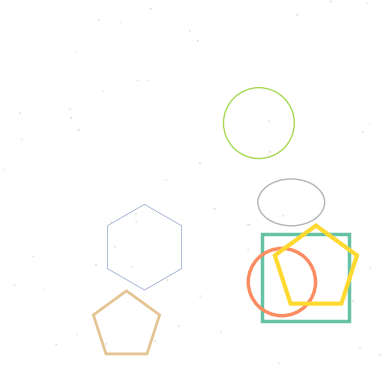[{"shape": "square", "thickness": 2.5, "radius": 0.57, "center": [0.794, 0.279]}, {"shape": "circle", "thickness": 2.5, "radius": 0.44, "center": [0.732, 0.267]}, {"shape": "hexagon", "thickness": 0.5, "radius": 0.56, "center": [0.375, 0.358]}, {"shape": "circle", "thickness": 1, "radius": 0.46, "center": [0.673, 0.68]}, {"shape": "pentagon", "thickness": 3, "radius": 0.56, "center": [0.821, 0.302]}, {"shape": "pentagon", "thickness": 2, "radius": 0.45, "center": [0.329, 0.154]}, {"shape": "oval", "thickness": 1, "radius": 0.43, "center": [0.757, 0.474]}]